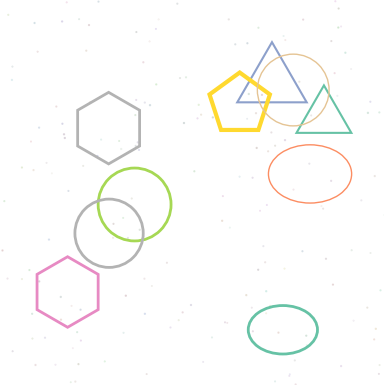[{"shape": "oval", "thickness": 2, "radius": 0.45, "center": [0.735, 0.143]}, {"shape": "triangle", "thickness": 1.5, "radius": 0.41, "center": [0.841, 0.696]}, {"shape": "oval", "thickness": 1, "radius": 0.54, "center": [0.805, 0.548]}, {"shape": "triangle", "thickness": 1.5, "radius": 0.52, "center": [0.706, 0.786]}, {"shape": "hexagon", "thickness": 2, "radius": 0.46, "center": [0.176, 0.242]}, {"shape": "circle", "thickness": 2, "radius": 0.47, "center": [0.35, 0.469]}, {"shape": "pentagon", "thickness": 3, "radius": 0.41, "center": [0.623, 0.729]}, {"shape": "circle", "thickness": 1, "radius": 0.47, "center": [0.762, 0.766]}, {"shape": "circle", "thickness": 2, "radius": 0.44, "center": [0.283, 0.394]}, {"shape": "hexagon", "thickness": 2, "radius": 0.46, "center": [0.282, 0.667]}]